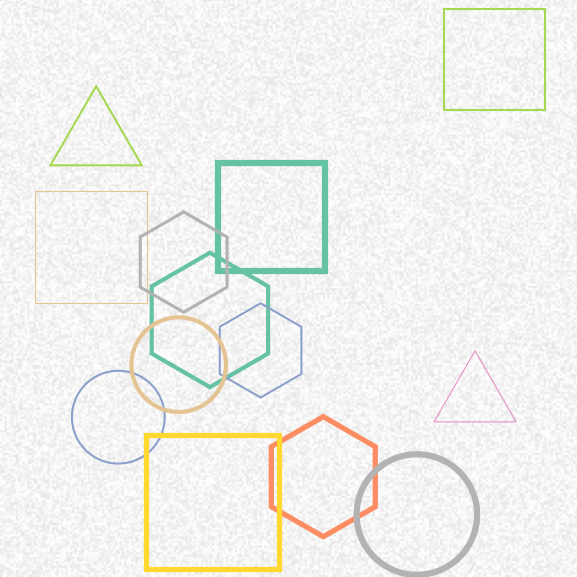[{"shape": "hexagon", "thickness": 2, "radius": 0.58, "center": [0.363, 0.445]}, {"shape": "square", "thickness": 3, "radius": 0.46, "center": [0.47, 0.623]}, {"shape": "hexagon", "thickness": 2.5, "radius": 0.52, "center": [0.56, 0.174]}, {"shape": "hexagon", "thickness": 1, "radius": 0.41, "center": [0.451, 0.392]}, {"shape": "circle", "thickness": 1, "radius": 0.4, "center": [0.205, 0.277]}, {"shape": "triangle", "thickness": 0.5, "radius": 0.41, "center": [0.823, 0.31]}, {"shape": "square", "thickness": 1, "radius": 0.44, "center": [0.856, 0.895]}, {"shape": "triangle", "thickness": 1, "radius": 0.46, "center": [0.166, 0.759]}, {"shape": "square", "thickness": 2.5, "radius": 0.58, "center": [0.369, 0.13]}, {"shape": "square", "thickness": 0.5, "radius": 0.48, "center": [0.158, 0.572]}, {"shape": "circle", "thickness": 2, "radius": 0.41, "center": [0.309, 0.368]}, {"shape": "hexagon", "thickness": 1.5, "radius": 0.43, "center": [0.318, 0.545]}, {"shape": "circle", "thickness": 3, "radius": 0.52, "center": [0.722, 0.108]}]